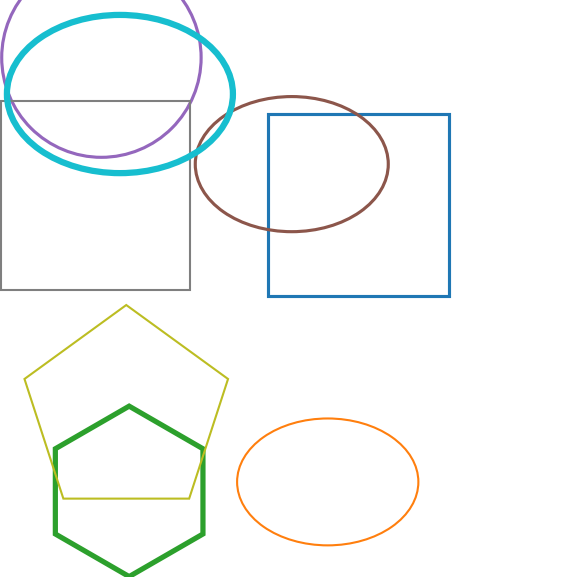[{"shape": "square", "thickness": 1.5, "radius": 0.79, "center": [0.621, 0.644]}, {"shape": "oval", "thickness": 1, "radius": 0.78, "center": [0.567, 0.165]}, {"shape": "hexagon", "thickness": 2.5, "radius": 0.74, "center": [0.224, 0.148]}, {"shape": "circle", "thickness": 1.5, "radius": 0.86, "center": [0.176, 0.899]}, {"shape": "oval", "thickness": 1.5, "radius": 0.84, "center": [0.505, 0.715]}, {"shape": "square", "thickness": 1, "radius": 0.82, "center": [0.165, 0.661]}, {"shape": "pentagon", "thickness": 1, "radius": 0.93, "center": [0.219, 0.286]}, {"shape": "oval", "thickness": 3, "radius": 0.98, "center": [0.208, 0.836]}]